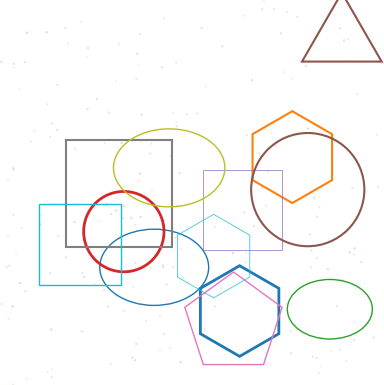[{"shape": "hexagon", "thickness": 2, "radius": 0.59, "center": [0.622, 0.192]}, {"shape": "oval", "thickness": 1, "radius": 0.71, "center": [0.401, 0.306]}, {"shape": "hexagon", "thickness": 1.5, "radius": 0.6, "center": [0.759, 0.592]}, {"shape": "oval", "thickness": 1, "radius": 0.55, "center": [0.857, 0.197]}, {"shape": "circle", "thickness": 2, "radius": 0.52, "center": [0.322, 0.398]}, {"shape": "square", "thickness": 0.5, "radius": 0.52, "center": [0.629, 0.454]}, {"shape": "triangle", "thickness": 1.5, "radius": 0.6, "center": [0.888, 0.9]}, {"shape": "circle", "thickness": 1.5, "radius": 0.74, "center": [0.799, 0.507]}, {"shape": "pentagon", "thickness": 1, "radius": 0.66, "center": [0.606, 0.161]}, {"shape": "square", "thickness": 1.5, "radius": 0.69, "center": [0.31, 0.497]}, {"shape": "oval", "thickness": 1, "radius": 0.72, "center": [0.439, 0.564]}, {"shape": "square", "thickness": 1, "radius": 0.53, "center": [0.208, 0.364]}, {"shape": "hexagon", "thickness": 0.5, "radius": 0.54, "center": [0.555, 0.335]}]